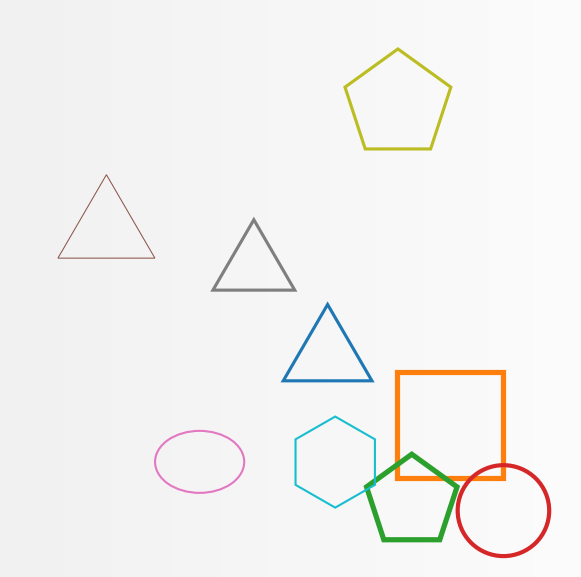[{"shape": "triangle", "thickness": 1.5, "radius": 0.44, "center": [0.564, 0.384]}, {"shape": "square", "thickness": 2.5, "radius": 0.46, "center": [0.774, 0.263]}, {"shape": "pentagon", "thickness": 2.5, "radius": 0.41, "center": [0.708, 0.131]}, {"shape": "circle", "thickness": 2, "radius": 0.39, "center": [0.866, 0.115]}, {"shape": "triangle", "thickness": 0.5, "radius": 0.48, "center": [0.183, 0.6]}, {"shape": "oval", "thickness": 1, "radius": 0.38, "center": [0.343, 0.199]}, {"shape": "triangle", "thickness": 1.5, "radius": 0.41, "center": [0.437, 0.537]}, {"shape": "pentagon", "thickness": 1.5, "radius": 0.48, "center": [0.685, 0.819]}, {"shape": "hexagon", "thickness": 1, "radius": 0.39, "center": [0.577, 0.199]}]